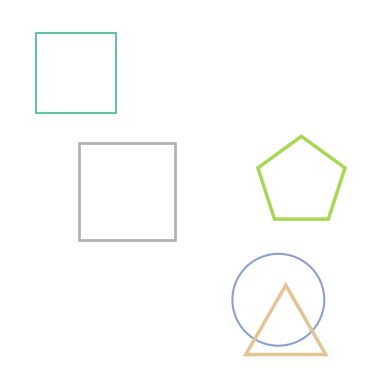[{"shape": "square", "thickness": 1.5, "radius": 0.52, "center": [0.197, 0.81]}, {"shape": "circle", "thickness": 1.5, "radius": 0.6, "center": [0.723, 0.221]}, {"shape": "pentagon", "thickness": 2.5, "radius": 0.59, "center": [0.783, 0.527]}, {"shape": "triangle", "thickness": 2.5, "radius": 0.6, "center": [0.742, 0.139]}, {"shape": "square", "thickness": 2, "radius": 0.63, "center": [0.33, 0.503]}]